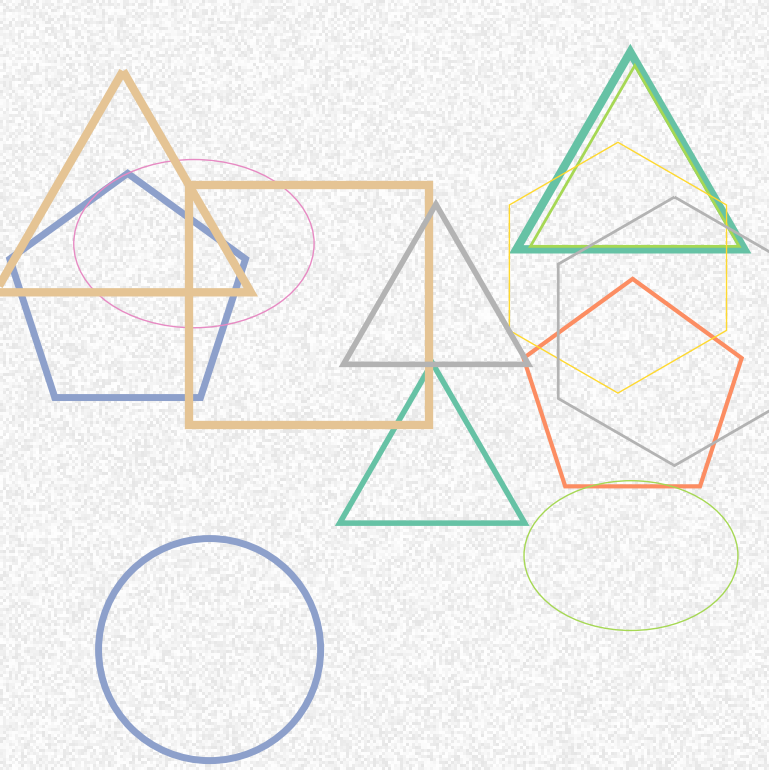[{"shape": "triangle", "thickness": 3, "radius": 0.85, "center": [0.819, 0.762]}, {"shape": "triangle", "thickness": 2, "radius": 0.69, "center": [0.561, 0.39]}, {"shape": "pentagon", "thickness": 1.5, "radius": 0.74, "center": [0.822, 0.489]}, {"shape": "pentagon", "thickness": 2.5, "radius": 0.8, "center": [0.166, 0.614]}, {"shape": "circle", "thickness": 2.5, "radius": 0.72, "center": [0.272, 0.156]}, {"shape": "oval", "thickness": 0.5, "radius": 0.78, "center": [0.252, 0.684]}, {"shape": "oval", "thickness": 0.5, "radius": 0.69, "center": [0.819, 0.278]}, {"shape": "triangle", "thickness": 1, "radius": 0.78, "center": [0.824, 0.758]}, {"shape": "hexagon", "thickness": 0.5, "radius": 0.81, "center": [0.803, 0.652]}, {"shape": "square", "thickness": 3, "radius": 0.78, "center": [0.402, 0.604]}, {"shape": "triangle", "thickness": 3, "radius": 0.96, "center": [0.16, 0.716]}, {"shape": "hexagon", "thickness": 1, "radius": 0.87, "center": [0.876, 0.57]}, {"shape": "triangle", "thickness": 2, "radius": 0.69, "center": [0.566, 0.596]}]